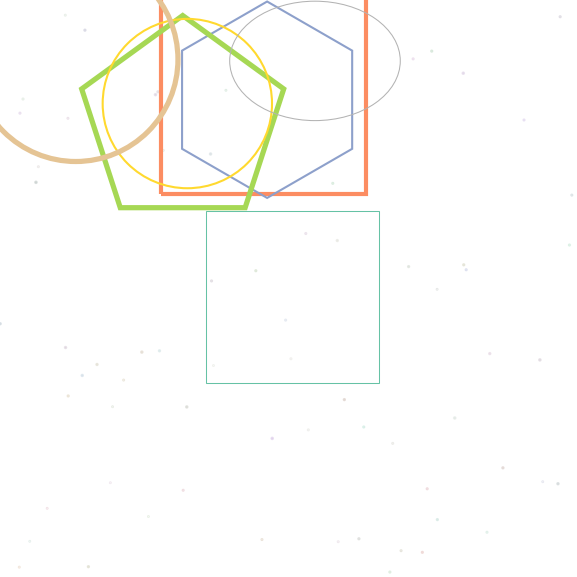[{"shape": "square", "thickness": 0.5, "radius": 0.75, "center": [0.507, 0.485]}, {"shape": "square", "thickness": 2, "radius": 0.89, "center": [0.456, 0.84]}, {"shape": "hexagon", "thickness": 1, "radius": 0.85, "center": [0.463, 0.826]}, {"shape": "pentagon", "thickness": 2.5, "radius": 0.92, "center": [0.316, 0.788]}, {"shape": "circle", "thickness": 1, "radius": 0.73, "center": [0.324, 0.82]}, {"shape": "circle", "thickness": 2.5, "radius": 0.88, "center": [0.131, 0.896]}, {"shape": "oval", "thickness": 0.5, "radius": 0.74, "center": [0.545, 0.894]}]